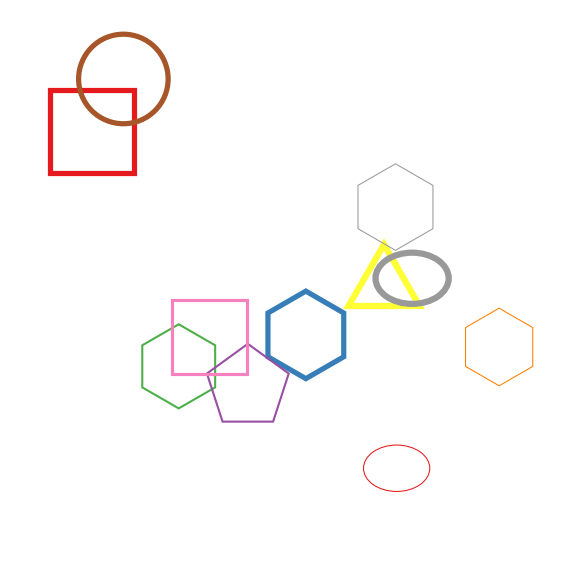[{"shape": "square", "thickness": 2.5, "radius": 0.36, "center": [0.159, 0.771]}, {"shape": "oval", "thickness": 0.5, "radius": 0.29, "center": [0.687, 0.188]}, {"shape": "hexagon", "thickness": 2.5, "radius": 0.38, "center": [0.53, 0.419]}, {"shape": "hexagon", "thickness": 1, "radius": 0.36, "center": [0.309, 0.365]}, {"shape": "pentagon", "thickness": 1, "radius": 0.37, "center": [0.429, 0.329]}, {"shape": "hexagon", "thickness": 0.5, "radius": 0.34, "center": [0.864, 0.398]}, {"shape": "triangle", "thickness": 3, "radius": 0.36, "center": [0.665, 0.505]}, {"shape": "circle", "thickness": 2.5, "radius": 0.39, "center": [0.214, 0.862]}, {"shape": "square", "thickness": 1.5, "radius": 0.32, "center": [0.362, 0.416]}, {"shape": "oval", "thickness": 3, "radius": 0.32, "center": [0.714, 0.517]}, {"shape": "hexagon", "thickness": 0.5, "radius": 0.37, "center": [0.685, 0.641]}]